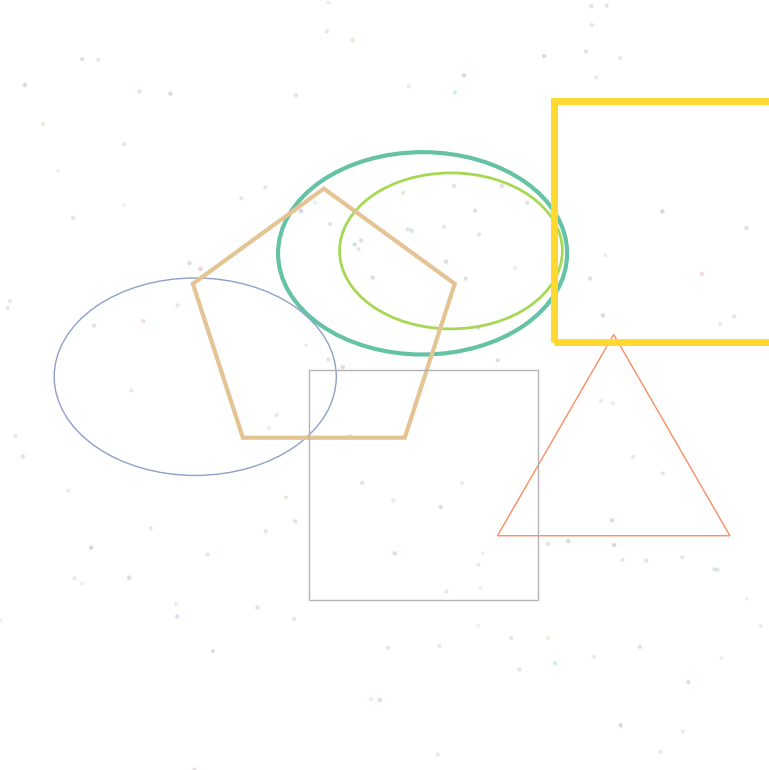[{"shape": "oval", "thickness": 1.5, "radius": 0.94, "center": [0.549, 0.671]}, {"shape": "triangle", "thickness": 0.5, "radius": 0.87, "center": [0.797, 0.391]}, {"shape": "oval", "thickness": 0.5, "radius": 0.92, "center": [0.254, 0.511]}, {"shape": "oval", "thickness": 1, "radius": 0.72, "center": [0.586, 0.674]}, {"shape": "square", "thickness": 2.5, "radius": 0.78, "center": [0.876, 0.712]}, {"shape": "pentagon", "thickness": 1.5, "radius": 0.89, "center": [0.421, 0.576]}, {"shape": "square", "thickness": 0.5, "radius": 0.74, "center": [0.55, 0.37]}]